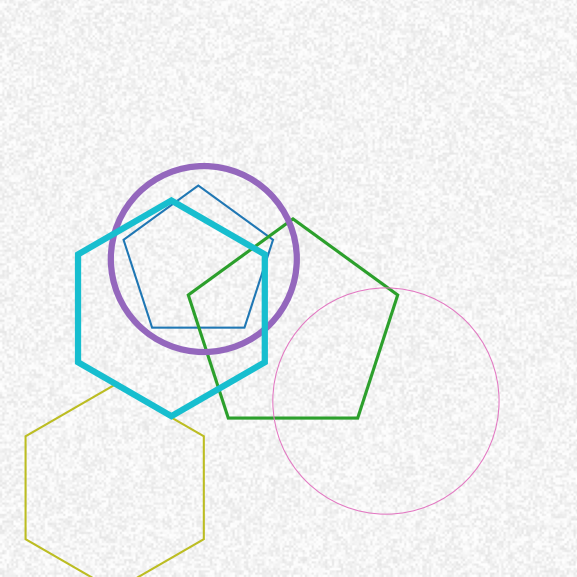[{"shape": "pentagon", "thickness": 1, "radius": 0.68, "center": [0.343, 0.542]}, {"shape": "pentagon", "thickness": 1.5, "radius": 0.95, "center": [0.507, 0.429]}, {"shape": "circle", "thickness": 3, "radius": 0.81, "center": [0.353, 0.551]}, {"shape": "circle", "thickness": 0.5, "radius": 0.98, "center": [0.668, 0.305]}, {"shape": "hexagon", "thickness": 1, "radius": 0.89, "center": [0.199, 0.155]}, {"shape": "hexagon", "thickness": 3, "radius": 0.93, "center": [0.297, 0.465]}]